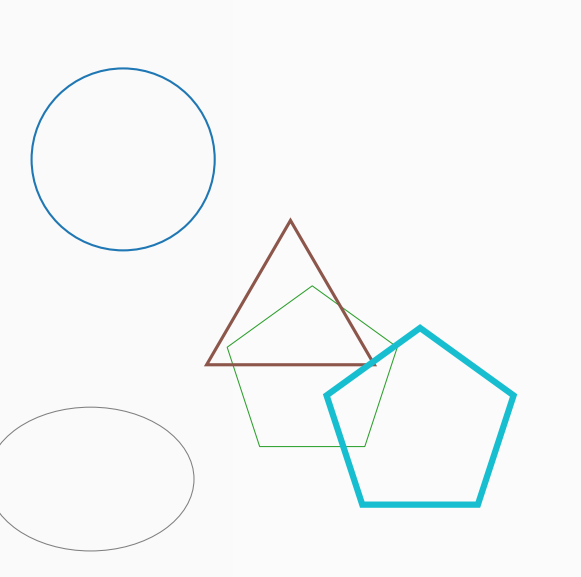[{"shape": "circle", "thickness": 1, "radius": 0.79, "center": [0.212, 0.723]}, {"shape": "pentagon", "thickness": 0.5, "radius": 0.77, "center": [0.537, 0.35]}, {"shape": "triangle", "thickness": 1.5, "radius": 0.83, "center": [0.5, 0.451]}, {"shape": "oval", "thickness": 0.5, "radius": 0.89, "center": [0.156, 0.17]}, {"shape": "pentagon", "thickness": 3, "radius": 0.85, "center": [0.723, 0.262]}]